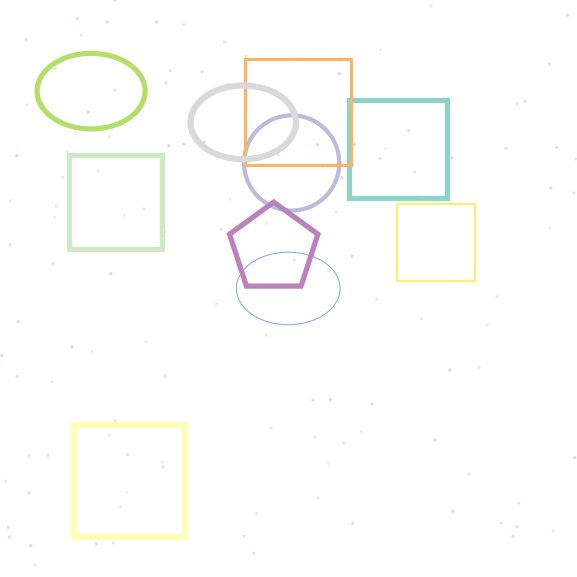[{"shape": "square", "thickness": 2.5, "radius": 0.42, "center": [0.689, 0.742]}, {"shape": "square", "thickness": 3, "radius": 0.48, "center": [0.225, 0.166]}, {"shape": "circle", "thickness": 2, "radius": 0.41, "center": [0.505, 0.717]}, {"shape": "oval", "thickness": 0.5, "radius": 0.45, "center": [0.499, 0.5]}, {"shape": "square", "thickness": 1.5, "radius": 0.46, "center": [0.516, 0.805]}, {"shape": "oval", "thickness": 2.5, "radius": 0.47, "center": [0.158, 0.841]}, {"shape": "oval", "thickness": 3, "radius": 0.46, "center": [0.421, 0.787]}, {"shape": "pentagon", "thickness": 2.5, "radius": 0.4, "center": [0.474, 0.569]}, {"shape": "square", "thickness": 2.5, "radius": 0.4, "center": [0.2, 0.649]}, {"shape": "square", "thickness": 1, "radius": 0.34, "center": [0.754, 0.579]}]